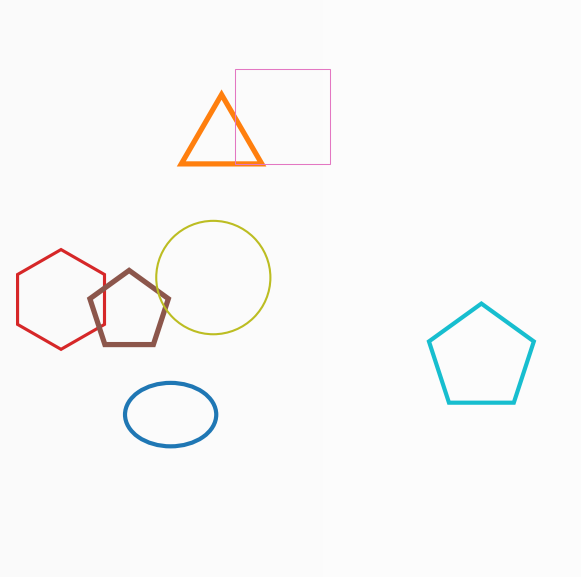[{"shape": "oval", "thickness": 2, "radius": 0.39, "center": [0.294, 0.281]}, {"shape": "triangle", "thickness": 2.5, "radius": 0.4, "center": [0.381, 0.755]}, {"shape": "hexagon", "thickness": 1.5, "radius": 0.43, "center": [0.105, 0.481]}, {"shape": "pentagon", "thickness": 2.5, "radius": 0.35, "center": [0.222, 0.46]}, {"shape": "square", "thickness": 0.5, "radius": 0.41, "center": [0.486, 0.798]}, {"shape": "circle", "thickness": 1, "radius": 0.49, "center": [0.367, 0.519]}, {"shape": "pentagon", "thickness": 2, "radius": 0.47, "center": [0.828, 0.379]}]